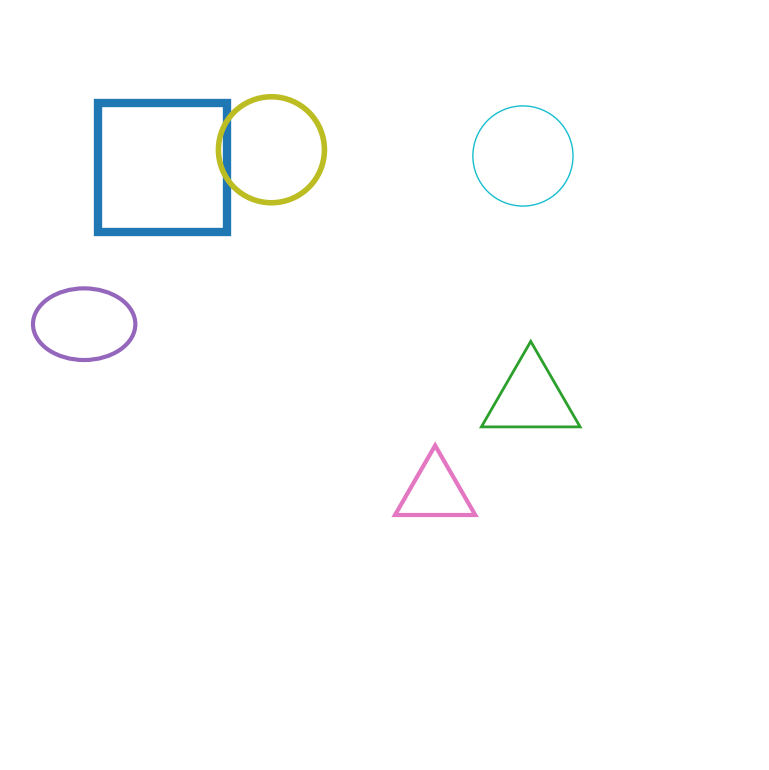[{"shape": "square", "thickness": 3, "radius": 0.42, "center": [0.211, 0.782]}, {"shape": "triangle", "thickness": 1, "radius": 0.37, "center": [0.689, 0.483]}, {"shape": "oval", "thickness": 1.5, "radius": 0.33, "center": [0.109, 0.579]}, {"shape": "triangle", "thickness": 1.5, "radius": 0.3, "center": [0.565, 0.361]}, {"shape": "circle", "thickness": 2, "radius": 0.34, "center": [0.353, 0.806]}, {"shape": "circle", "thickness": 0.5, "radius": 0.33, "center": [0.679, 0.797]}]